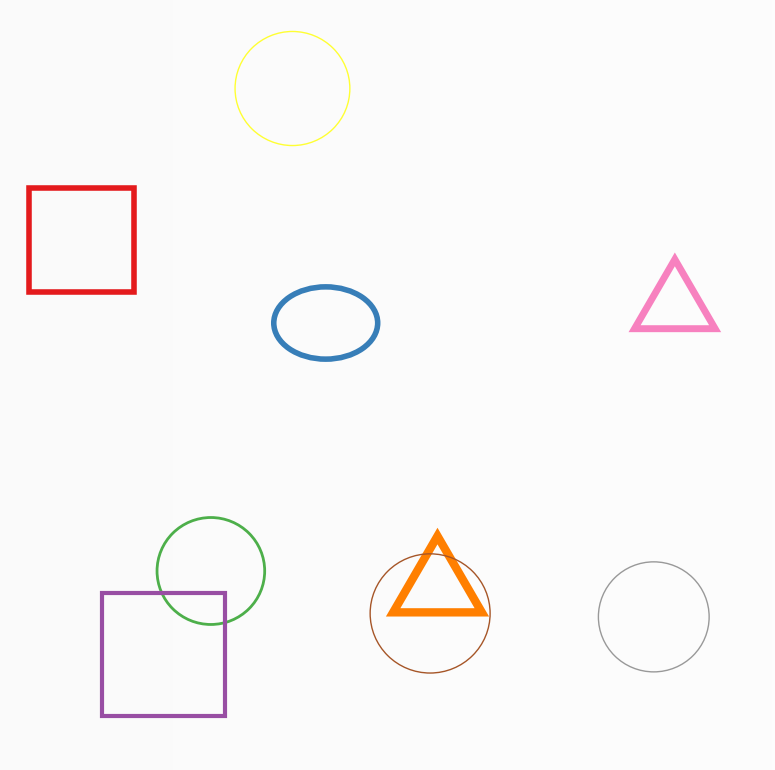[{"shape": "square", "thickness": 2, "radius": 0.34, "center": [0.105, 0.688]}, {"shape": "oval", "thickness": 2, "radius": 0.34, "center": [0.42, 0.581]}, {"shape": "circle", "thickness": 1, "radius": 0.35, "center": [0.272, 0.258]}, {"shape": "square", "thickness": 1.5, "radius": 0.4, "center": [0.211, 0.15]}, {"shape": "triangle", "thickness": 3, "radius": 0.33, "center": [0.565, 0.238]}, {"shape": "circle", "thickness": 0.5, "radius": 0.37, "center": [0.377, 0.885]}, {"shape": "circle", "thickness": 0.5, "radius": 0.39, "center": [0.555, 0.203]}, {"shape": "triangle", "thickness": 2.5, "radius": 0.3, "center": [0.871, 0.603]}, {"shape": "circle", "thickness": 0.5, "radius": 0.36, "center": [0.844, 0.199]}]